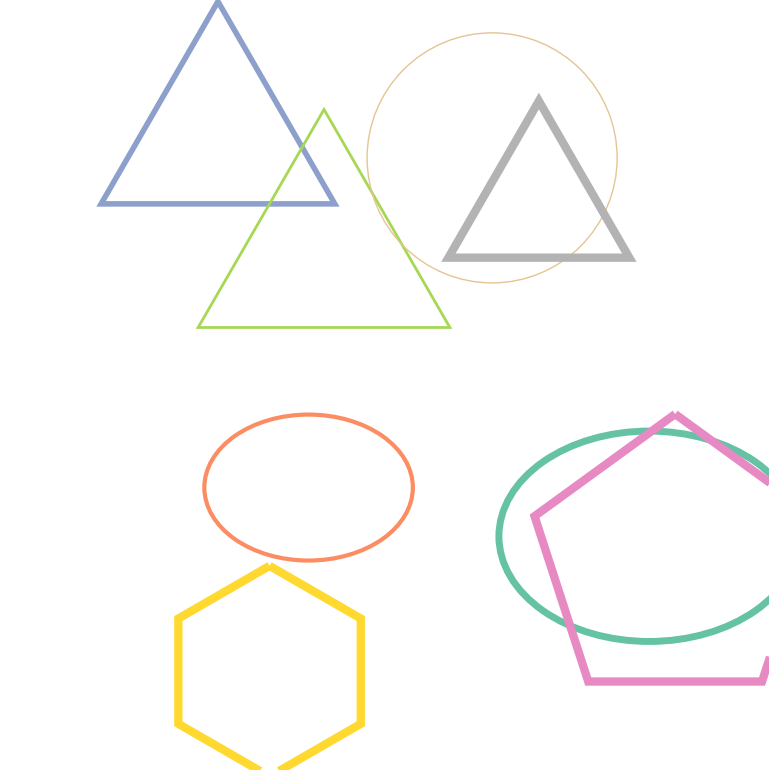[{"shape": "oval", "thickness": 2.5, "radius": 0.98, "center": [0.843, 0.304]}, {"shape": "oval", "thickness": 1.5, "radius": 0.68, "center": [0.401, 0.367]}, {"shape": "triangle", "thickness": 2, "radius": 0.88, "center": [0.283, 0.823]}, {"shape": "pentagon", "thickness": 3, "radius": 0.96, "center": [0.877, 0.27]}, {"shape": "triangle", "thickness": 1, "radius": 0.94, "center": [0.421, 0.669]}, {"shape": "hexagon", "thickness": 3, "radius": 0.68, "center": [0.35, 0.128]}, {"shape": "circle", "thickness": 0.5, "radius": 0.81, "center": [0.639, 0.795]}, {"shape": "triangle", "thickness": 3, "radius": 0.68, "center": [0.7, 0.733]}]